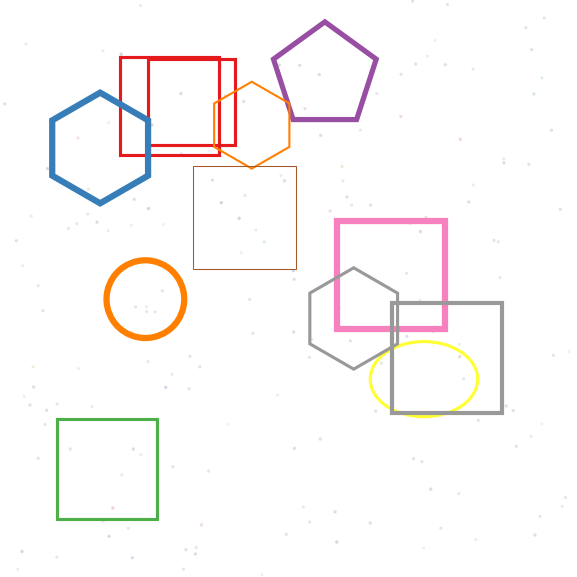[{"shape": "square", "thickness": 1.5, "radius": 0.43, "center": [0.293, 0.816]}, {"shape": "square", "thickness": 1.5, "radius": 0.38, "center": [0.332, 0.823]}, {"shape": "hexagon", "thickness": 3, "radius": 0.48, "center": [0.173, 0.743]}, {"shape": "square", "thickness": 1.5, "radius": 0.43, "center": [0.186, 0.186]}, {"shape": "pentagon", "thickness": 2.5, "radius": 0.47, "center": [0.563, 0.868]}, {"shape": "circle", "thickness": 3, "radius": 0.34, "center": [0.252, 0.481]}, {"shape": "hexagon", "thickness": 1, "radius": 0.38, "center": [0.436, 0.782]}, {"shape": "oval", "thickness": 1.5, "radius": 0.47, "center": [0.734, 0.343]}, {"shape": "square", "thickness": 0.5, "radius": 0.45, "center": [0.424, 0.623]}, {"shape": "square", "thickness": 3, "radius": 0.47, "center": [0.677, 0.523]}, {"shape": "square", "thickness": 2, "radius": 0.48, "center": [0.774, 0.38]}, {"shape": "hexagon", "thickness": 1.5, "radius": 0.44, "center": [0.612, 0.448]}]